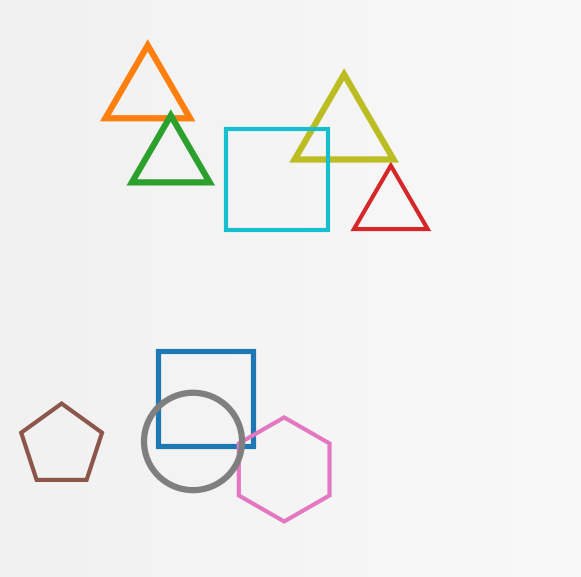[{"shape": "square", "thickness": 2.5, "radius": 0.41, "center": [0.354, 0.31]}, {"shape": "triangle", "thickness": 3, "radius": 0.42, "center": [0.254, 0.836]}, {"shape": "triangle", "thickness": 3, "radius": 0.39, "center": [0.294, 0.722]}, {"shape": "triangle", "thickness": 2, "radius": 0.37, "center": [0.672, 0.639]}, {"shape": "pentagon", "thickness": 2, "radius": 0.37, "center": [0.106, 0.227]}, {"shape": "hexagon", "thickness": 2, "radius": 0.45, "center": [0.489, 0.186]}, {"shape": "circle", "thickness": 3, "radius": 0.42, "center": [0.332, 0.235]}, {"shape": "triangle", "thickness": 3, "radius": 0.49, "center": [0.592, 0.772]}, {"shape": "square", "thickness": 2, "radius": 0.44, "center": [0.476, 0.688]}]